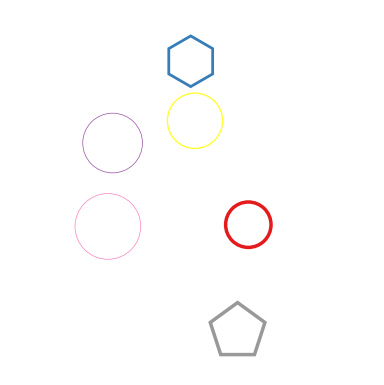[{"shape": "circle", "thickness": 2.5, "radius": 0.29, "center": [0.645, 0.416]}, {"shape": "hexagon", "thickness": 2, "radius": 0.33, "center": [0.495, 0.841]}, {"shape": "circle", "thickness": 0.5, "radius": 0.39, "center": [0.292, 0.628]}, {"shape": "circle", "thickness": 1, "radius": 0.36, "center": [0.506, 0.686]}, {"shape": "circle", "thickness": 0.5, "radius": 0.43, "center": [0.28, 0.412]}, {"shape": "pentagon", "thickness": 2.5, "radius": 0.37, "center": [0.617, 0.139]}]